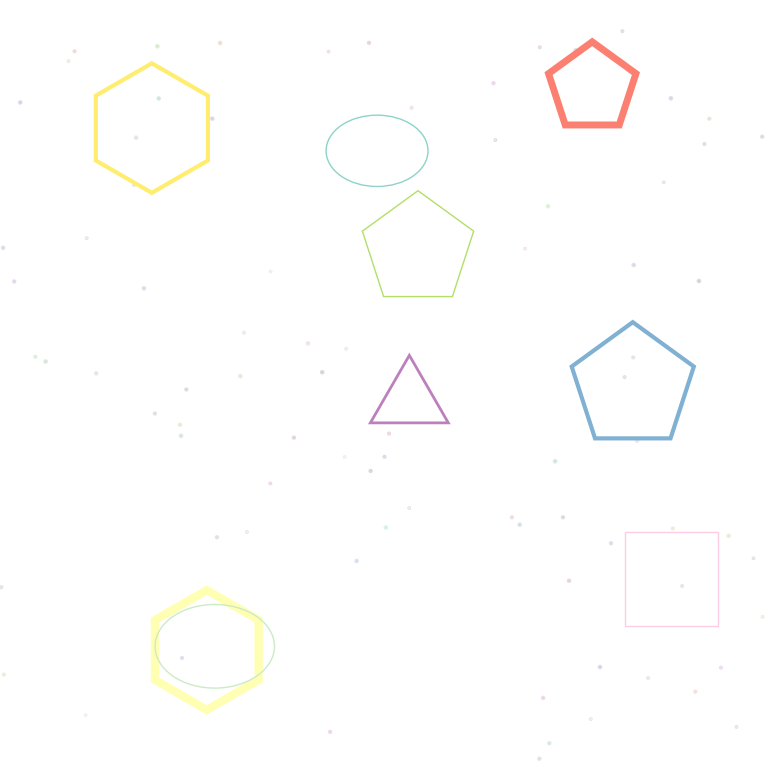[{"shape": "oval", "thickness": 0.5, "radius": 0.33, "center": [0.49, 0.804]}, {"shape": "hexagon", "thickness": 3, "radius": 0.39, "center": [0.269, 0.156]}, {"shape": "pentagon", "thickness": 2.5, "radius": 0.3, "center": [0.769, 0.886]}, {"shape": "pentagon", "thickness": 1.5, "radius": 0.42, "center": [0.822, 0.498]}, {"shape": "pentagon", "thickness": 0.5, "radius": 0.38, "center": [0.543, 0.676]}, {"shape": "square", "thickness": 0.5, "radius": 0.3, "center": [0.872, 0.248]}, {"shape": "triangle", "thickness": 1, "radius": 0.29, "center": [0.532, 0.48]}, {"shape": "oval", "thickness": 0.5, "radius": 0.39, "center": [0.279, 0.161]}, {"shape": "hexagon", "thickness": 1.5, "radius": 0.42, "center": [0.197, 0.834]}]